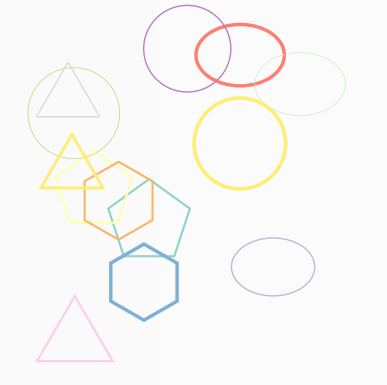[{"shape": "pentagon", "thickness": 1.5, "radius": 0.55, "center": [0.385, 0.424]}, {"shape": "pentagon", "thickness": 1.5, "radius": 0.52, "center": [0.242, 0.506]}, {"shape": "oval", "thickness": 1, "radius": 0.54, "center": [0.705, 0.307]}, {"shape": "oval", "thickness": 2.5, "radius": 0.57, "center": [0.62, 0.857]}, {"shape": "hexagon", "thickness": 2.5, "radius": 0.49, "center": [0.371, 0.267]}, {"shape": "hexagon", "thickness": 1.5, "radius": 0.51, "center": [0.306, 0.479]}, {"shape": "circle", "thickness": 0.5, "radius": 0.59, "center": [0.19, 0.706]}, {"shape": "triangle", "thickness": 1.5, "radius": 0.56, "center": [0.193, 0.118]}, {"shape": "triangle", "thickness": 1, "radius": 0.47, "center": [0.176, 0.744]}, {"shape": "circle", "thickness": 1, "radius": 0.56, "center": [0.483, 0.874]}, {"shape": "oval", "thickness": 0.5, "radius": 0.58, "center": [0.774, 0.781]}, {"shape": "triangle", "thickness": 2, "radius": 0.46, "center": [0.186, 0.558]}, {"shape": "circle", "thickness": 2.5, "radius": 0.59, "center": [0.619, 0.627]}]